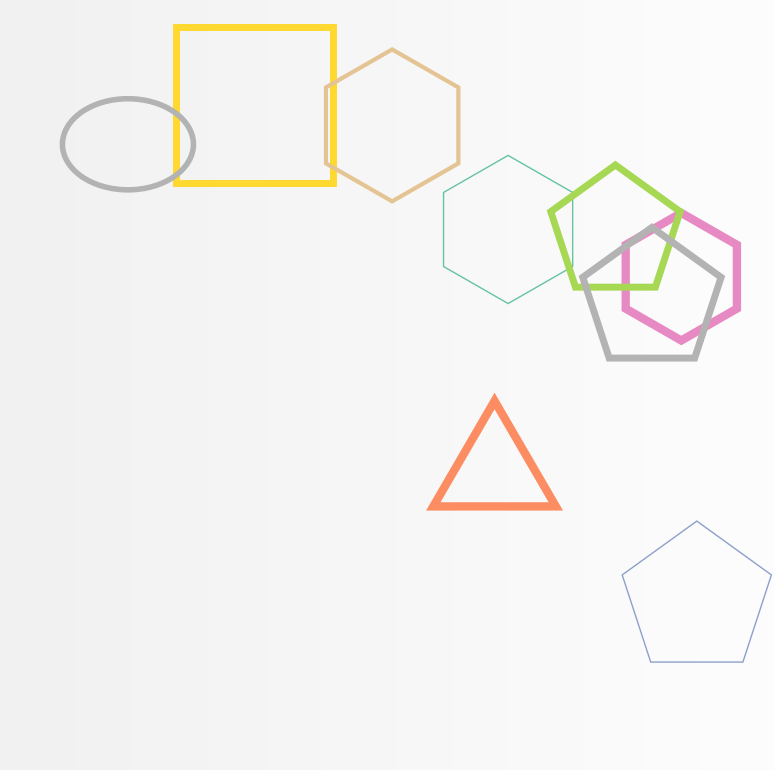[{"shape": "hexagon", "thickness": 0.5, "radius": 0.48, "center": [0.656, 0.702]}, {"shape": "triangle", "thickness": 3, "radius": 0.46, "center": [0.638, 0.388]}, {"shape": "pentagon", "thickness": 0.5, "radius": 0.51, "center": [0.899, 0.222]}, {"shape": "hexagon", "thickness": 3, "radius": 0.41, "center": [0.879, 0.641]}, {"shape": "pentagon", "thickness": 2.5, "radius": 0.44, "center": [0.794, 0.698]}, {"shape": "square", "thickness": 2.5, "radius": 0.51, "center": [0.328, 0.864]}, {"shape": "hexagon", "thickness": 1.5, "radius": 0.49, "center": [0.506, 0.837]}, {"shape": "oval", "thickness": 2, "radius": 0.42, "center": [0.165, 0.813]}, {"shape": "pentagon", "thickness": 2.5, "radius": 0.47, "center": [0.841, 0.611]}]